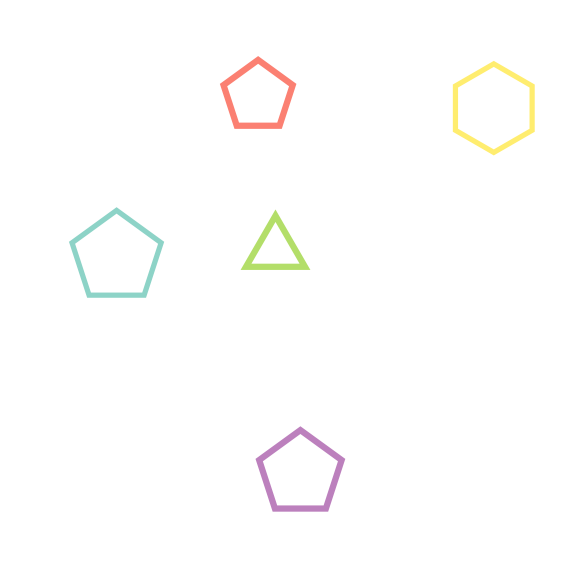[{"shape": "pentagon", "thickness": 2.5, "radius": 0.41, "center": [0.202, 0.554]}, {"shape": "pentagon", "thickness": 3, "radius": 0.32, "center": [0.447, 0.832]}, {"shape": "triangle", "thickness": 3, "radius": 0.29, "center": [0.477, 0.567]}, {"shape": "pentagon", "thickness": 3, "radius": 0.38, "center": [0.52, 0.179]}, {"shape": "hexagon", "thickness": 2.5, "radius": 0.38, "center": [0.855, 0.812]}]